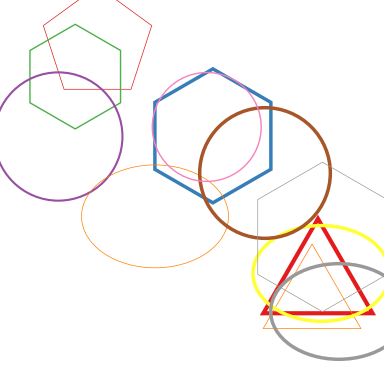[{"shape": "pentagon", "thickness": 0.5, "radius": 0.74, "center": [0.253, 0.888]}, {"shape": "triangle", "thickness": 3, "radius": 0.82, "center": [0.826, 0.268]}, {"shape": "hexagon", "thickness": 2.5, "radius": 0.87, "center": [0.553, 0.647]}, {"shape": "hexagon", "thickness": 1, "radius": 0.68, "center": [0.195, 0.801]}, {"shape": "circle", "thickness": 1.5, "radius": 0.83, "center": [0.151, 0.645]}, {"shape": "triangle", "thickness": 0.5, "radius": 0.73, "center": [0.811, 0.22]}, {"shape": "oval", "thickness": 0.5, "radius": 0.95, "center": [0.403, 0.438]}, {"shape": "oval", "thickness": 2.5, "radius": 0.89, "center": [0.835, 0.29]}, {"shape": "circle", "thickness": 2.5, "radius": 0.85, "center": [0.688, 0.551]}, {"shape": "circle", "thickness": 1, "radius": 0.71, "center": [0.537, 0.67]}, {"shape": "oval", "thickness": 2.5, "radius": 0.89, "center": [0.88, 0.191]}, {"shape": "hexagon", "thickness": 0.5, "radius": 0.97, "center": [0.838, 0.385]}]